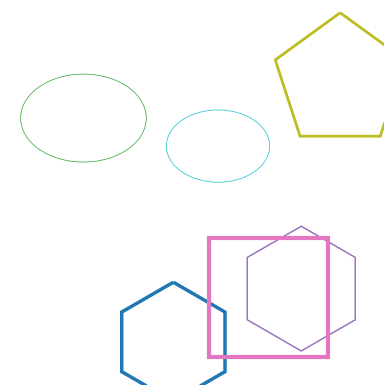[{"shape": "hexagon", "thickness": 2.5, "radius": 0.77, "center": [0.45, 0.112]}, {"shape": "oval", "thickness": 0.5, "radius": 0.82, "center": [0.217, 0.693]}, {"shape": "hexagon", "thickness": 1, "radius": 0.81, "center": [0.782, 0.25]}, {"shape": "square", "thickness": 3, "radius": 0.77, "center": [0.697, 0.227]}, {"shape": "pentagon", "thickness": 2, "radius": 0.89, "center": [0.884, 0.79]}, {"shape": "oval", "thickness": 0.5, "radius": 0.67, "center": [0.566, 0.621]}]